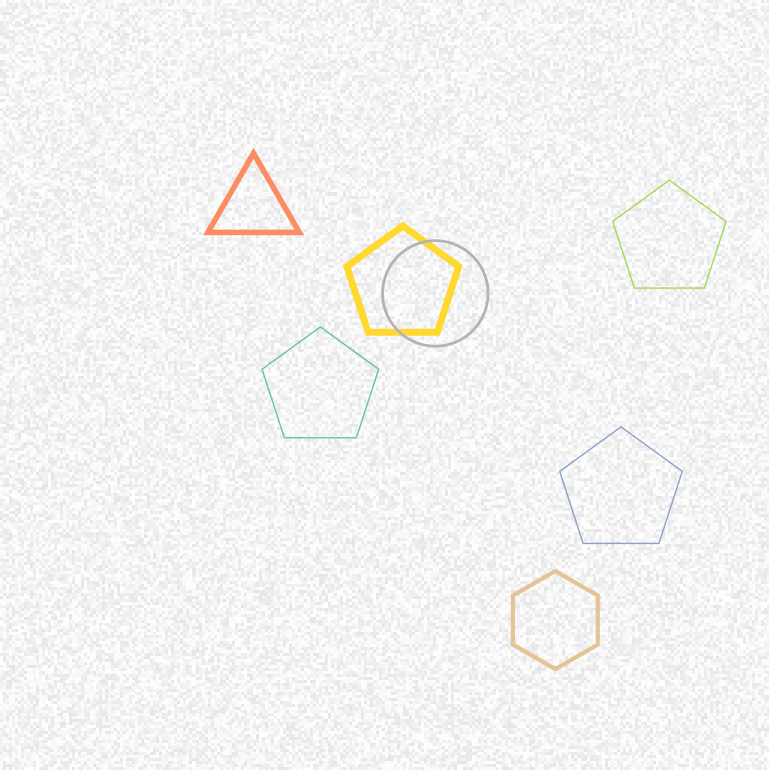[{"shape": "pentagon", "thickness": 0.5, "radius": 0.4, "center": [0.416, 0.496]}, {"shape": "triangle", "thickness": 2, "radius": 0.34, "center": [0.329, 0.732]}, {"shape": "pentagon", "thickness": 0.5, "radius": 0.42, "center": [0.807, 0.362]}, {"shape": "pentagon", "thickness": 0.5, "radius": 0.39, "center": [0.869, 0.689]}, {"shape": "pentagon", "thickness": 2.5, "radius": 0.38, "center": [0.523, 0.63]}, {"shape": "hexagon", "thickness": 1.5, "radius": 0.32, "center": [0.721, 0.195]}, {"shape": "circle", "thickness": 1, "radius": 0.34, "center": [0.565, 0.619]}]